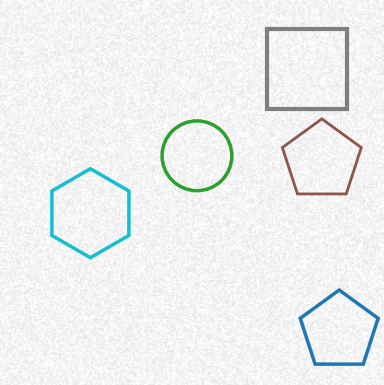[{"shape": "pentagon", "thickness": 2.5, "radius": 0.53, "center": [0.881, 0.14]}, {"shape": "circle", "thickness": 2.5, "radius": 0.45, "center": [0.512, 0.595]}, {"shape": "pentagon", "thickness": 2, "radius": 0.54, "center": [0.836, 0.583]}, {"shape": "square", "thickness": 3, "radius": 0.52, "center": [0.797, 0.821]}, {"shape": "hexagon", "thickness": 2.5, "radius": 0.58, "center": [0.235, 0.446]}]